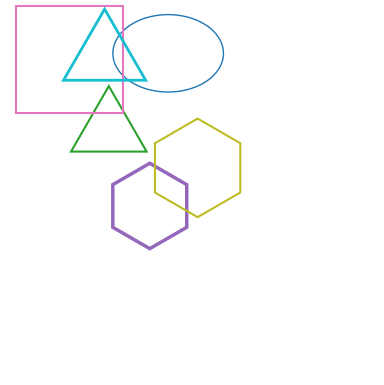[{"shape": "oval", "thickness": 1, "radius": 0.72, "center": [0.437, 0.861]}, {"shape": "triangle", "thickness": 1.5, "radius": 0.57, "center": [0.283, 0.663]}, {"shape": "hexagon", "thickness": 2.5, "radius": 0.55, "center": [0.389, 0.465]}, {"shape": "square", "thickness": 1.5, "radius": 0.7, "center": [0.181, 0.846]}, {"shape": "hexagon", "thickness": 1.5, "radius": 0.64, "center": [0.513, 0.564]}, {"shape": "triangle", "thickness": 2, "radius": 0.62, "center": [0.272, 0.853]}]